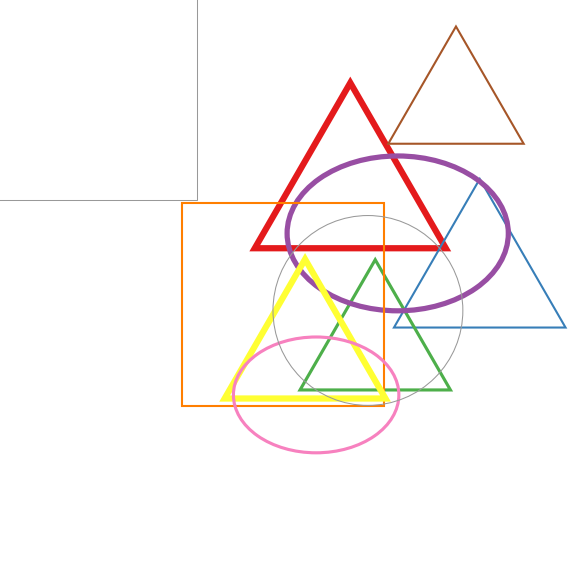[{"shape": "triangle", "thickness": 3, "radius": 0.95, "center": [0.607, 0.665]}, {"shape": "triangle", "thickness": 1, "radius": 0.86, "center": [0.831, 0.518]}, {"shape": "triangle", "thickness": 1.5, "radius": 0.75, "center": [0.65, 0.399]}, {"shape": "oval", "thickness": 2.5, "radius": 0.96, "center": [0.689, 0.595]}, {"shape": "square", "thickness": 1, "radius": 0.88, "center": [0.49, 0.472]}, {"shape": "triangle", "thickness": 3, "radius": 0.8, "center": [0.528, 0.389]}, {"shape": "triangle", "thickness": 1, "radius": 0.68, "center": [0.79, 0.818]}, {"shape": "oval", "thickness": 1.5, "radius": 0.72, "center": [0.547, 0.315]}, {"shape": "circle", "thickness": 0.5, "radius": 0.82, "center": [0.637, 0.462]}, {"shape": "square", "thickness": 0.5, "radius": 0.89, "center": [0.163, 0.83]}]